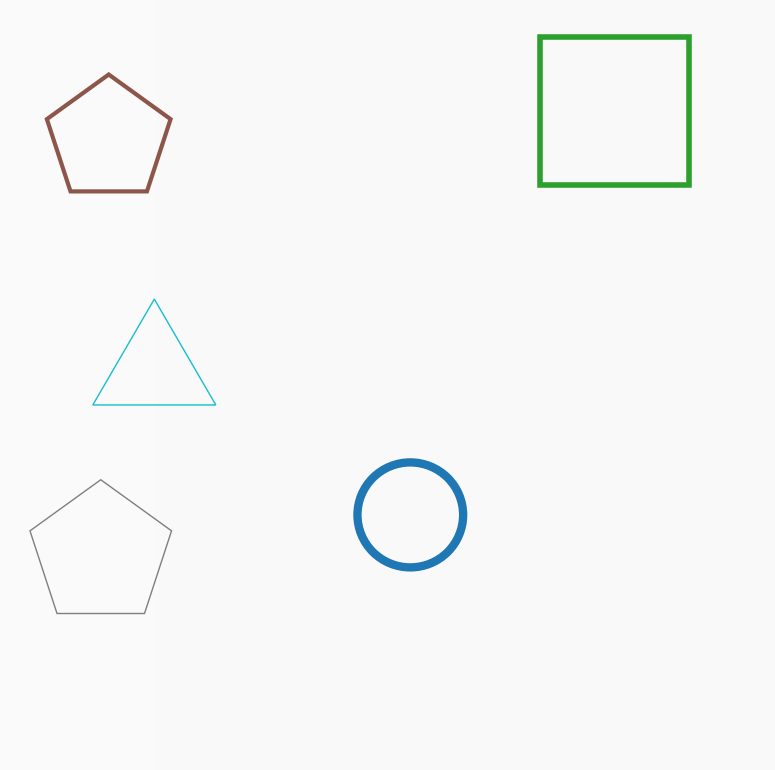[{"shape": "circle", "thickness": 3, "radius": 0.34, "center": [0.529, 0.331]}, {"shape": "square", "thickness": 2, "radius": 0.48, "center": [0.793, 0.856]}, {"shape": "pentagon", "thickness": 1.5, "radius": 0.42, "center": [0.14, 0.819]}, {"shape": "pentagon", "thickness": 0.5, "radius": 0.48, "center": [0.13, 0.281]}, {"shape": "triangle", "thickness": 0.5, "radius": 0.46, "center": [0.199, 0.52]}]